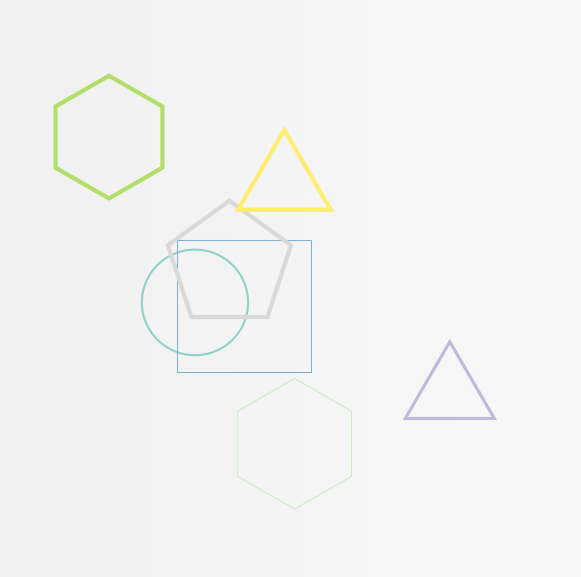[{"shape": "circle", "thickness": 1, "radius": 0.46, "center": [0.335, 0.475]}, {"shape": "triangle", "thickness": 1.5, "radius": 0.44, "center": [0.774, 0.319]}, {"shape": "square", "thickness": 0.5, "radius": 0.58, "center": [0.42, 0.469]}, {"shape": "hexagon", "thickness": 2, "radius": 0.53, "center": [0.188, 0.762]}, {"shape": "pentagon", "thickness": 2, "radius": 0.56, "center": [0.395, 0.54]}, {"shape": "hexagon", "thickness": 0.5, "radius": 0.56, "center": [0.507, 0.231]}, {"shape": "triangle", "thickness": 2, "radius": 0.46, "center": [0.489, 0.682]}]